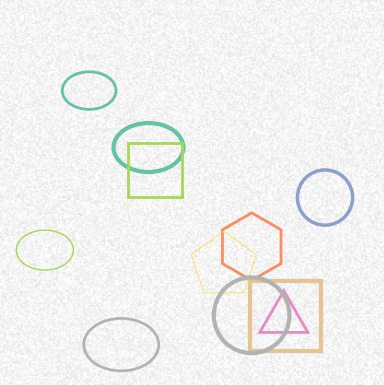[{"shape": "oval", "thickness": 2, "radius": 0.35, "center": [0.232, 0.765]}, {"shape": "oval", "thickness": 3, "radius": 0.45, "center": [0.386, 0.617]}, {"shape": "hexagon", "thickness": 2, "radius": 0.44, "center": [0.654, 0.359]}, {"shape": "circle", "thickness": 2.5, "radius": 0.36, "center": [0.844, 0.487]}, {"shape": "triangle", "thickness": 2, "radius": 0.36, "center": [0.737, 0.173]}, {"shape": "square", "thickness": 2, "radius": 0.35, "center": [0.403, 0.559]}, {"shape": "oval", "thickness": 1, "radius": 0.37, "center": [0.116, 0.35]}, {"shape": "pentagon", "thickness": 0.5, "radius": 0.44, "center": [0.581, 0.311]}, {"shape": "square", "thickness": 3, "radius": 0.46, "center": [0.742, 0.18]}, {"shape": "circle", "thickness": 3, "radius": 0.49, "center": [0.654, 0.181]}, {"shape": "oval", "thickness": 2, "radius": 0.49, "center": [0.315, 0.105]}]